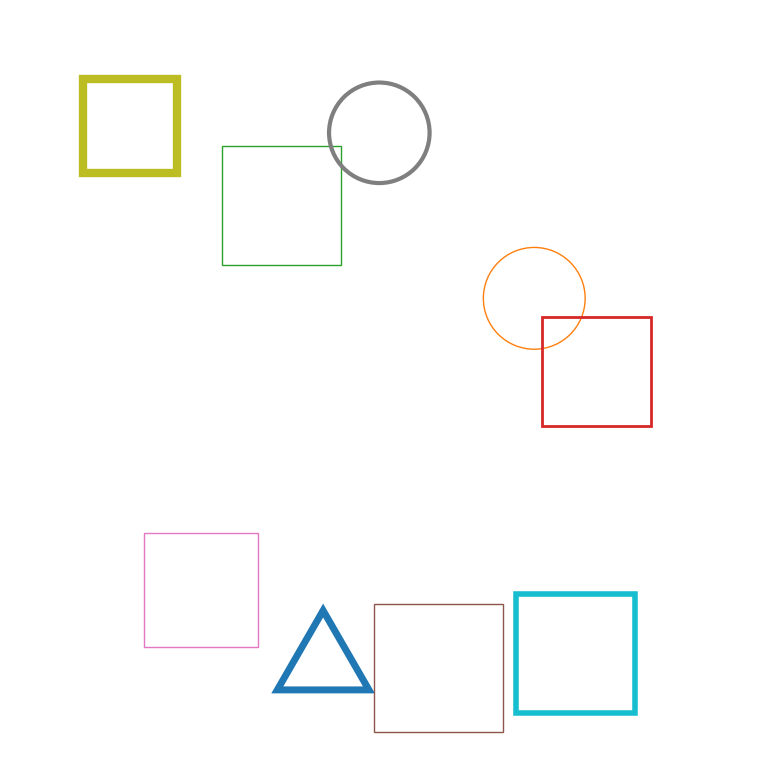[{"shape": "triangle", "thickness": 2.5, "radius": 0.34, "center": [0.42, 0.138]}, {"shape": "circle", "thickness": 0.5, "radius": 0.33, "center": [0.694, 0.613]}, {"shape": "square", "thickness": 0.5, "radius": 0.39, "center": [0.366, 0.733]}, {"shape": "square", "thickness": 1, "radius": 0.35, "center": [0.775, 0.518]}, {"shape": "square", "thickness": 0.5, "radius": 0.42, "center": [0.57, 0.133]}, {"shape": "square", "thickness": 0.5, "radius": 0.37, "center": [0.261, 0.234]}, {"shape": "circle", "thickness": 1.5, "radius": 0.33, "center": [0.493, 0.828]}, {"shape": "square", "thickness": 3, "radius": 0.31, "center": [0.169, 0.837]}, {"shape": "square", "thickness": 2, "radius": 0.39, "center": [0.747, 0.151]}]